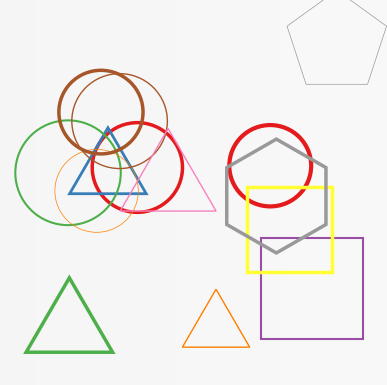[{"shape": "circle", "thickness": 3, "radius": 0.53, "center": [0.697, 0.57]}, {"shape": "circle", "thickness": 2.5, "radius": 0.58, "center": [0.354, 0.565]}, {"shape": "triangle", "thickness": 2, "radius": 0.57, "center": [0.279, 0.554]}, {"shape": "triangle", "thickness": 2.5, "radius": 0.64, "center": [0.179, 0.15]}, {"shape": "circle", "thickness": 1.5, "radius": 0.68, "center": [0.176, 0.551]}, {"shape": "square", "thickness": 1.5, "radius": 0.66, "center": [0.806, 0.251]}, {"shape": "triangle", "thickness": 1, "radius": 0.5, "center": [0.558, 0.148]}, {"shape": "circle", "thickness": 0.5, "radius": 0.54, "center": [0.249, 0.504]}, {"shape": "square", "thickness": 2.5, "radius": 0.55, "center": [0.747, 0.403]}, {"shape": "circle", "thickness": 2.5, "radius": 0.54, "center": [0.261, 0.709]}, {"shape": "circle", "thickness": 1, "radius": 0.62, "center": [0.309, 0.685]}, {"shape": "triangle", "thickness": 1, "radius": 0.71, "center": [0.434, 0.523]}, {"shape": "pentagon", "thickness": 0.5, "radius": 0.67, "center": [0.869, 0.89]}, {"shape": "hexagon", "thickness": 2.5, "radius": 0.74, "center": [0.713, 0.491]}]